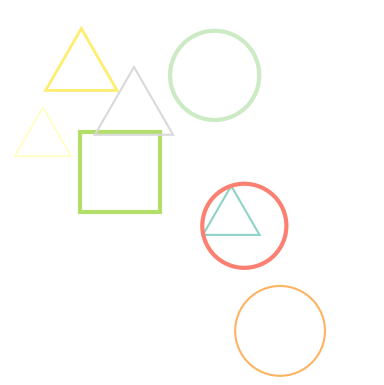[{"shape": "triangle", "thickness": 1.5, "radius": 0.42, "center": [0.601, 0.432]}, {"shape": "triangle", "thickness": 1, "radius": 0.42, "center": [0.111, 0.637]}, {"shape": "circle", "thickness": 3, "radius": 0.55, "center": [0.635, 0.414]}, {"shape": "circle", "thickness": 1.5, "radius": 0.58, "center": [0.727, 0.141]}, {"shape": "square", "thickness": 3, "radius": 0.52, "center": [0.312, 0.553]}, {"shape": "triangle", "thickness": 1.5, "radius": 0.59, "center": [0.348, 0.709]}, {"shape": "circle", "thickness": 3, "radius": 0.58, "center": [0.558, 0.804]}, {"shape": "triangle", "thickness": 2, "radius": 0.54, "center": [0.211, 0.819]}]